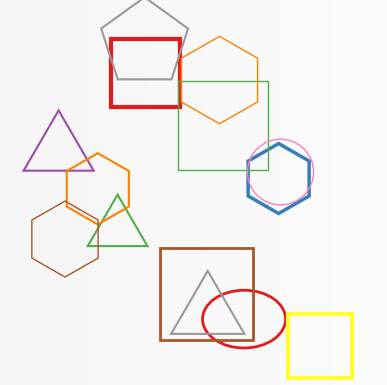[{"shape": "square", "thickness": 3, "radius": 0.44, "center": [0.376, 0.809]}, {"shape": "oval", "thickness": 2, "radius": 0.54, "center": [0.63, 0.171]}, {"shape": "hexagon", "thickness": 2.5, "radius": 0.45, "center": [0.719, 0.536]}, {"shape": "triangle", "thickness": 1.5, "radius": 0.44, "center": [0.303, 0.405]}, {"shape": "square", "thickness": 1, "radius": 0.58, "center": [0.575, 0.674]}, {"shape": "triangle", "thickness": 1.5, "radius": 0.52, "center": [0.151, 0.609]}, {"shape": "hexagon", "thickness": 1, "radius": 0.57, "center": [0.566, 0.792]}, {"shape": "hexagon", "thickness": 1.5, "radius": 0.46, "center": [0.252, 0.51]}, {"shape": "square", "thickness": 3, "radius": 0.41, "center": [0.825, 0.102]}, {"shape": "square", "thickness": 2, "radius": 0.6, "center": [0.532, 0.237]}, {"shape": "hexagon", "thickness": 1, "radius": 0.49, "center": [0.168, 0.379]}, {"shape": "circle", "thickness": 1, "radius": 0.43, "center": [0.724, 0.553]}, {"shape": "triangle", "thickness": 1.5, "radius": 0.55, "center": [0.536, 0.187]}, {"shape": "pentagon", "thickness": 1.5, "radius": 0.59, "center": [0.373, 0.889]}]